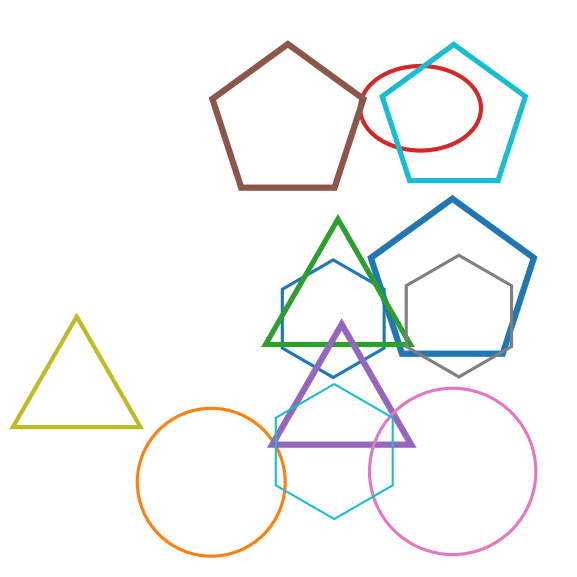[{"shape": "pentagon", "thickness": 3, "radius": 0.74, "center": [0.783, 0.507]}, {"shape": "hexagon", "thickness": 1.5, "radius": 0.51, "center": [0.577, 0.447]}, {"shape": "circle", "thickness": 1.5, "radius": 0.64, "center": [0.366, 0.164]}, {"shape": "triangle", "thickness": 2.5, "radius": 0.72, "center": [0.585, 0.475]}, {"shape": "oval", "thickness": 2, "radius": 0.52, "center": [0.728, 0.812]}, {"shape": "triangle", "thickness": 3, "radius": 0.69, "center": [0.592, 0.299]}, {"shape": "pentagon", "thickness": 3, "radius": 0.69, "center": [0.499, 0.785]}, {"shape": "circle", "thickness": 1.5, "radius": 0.72, "center": [0.784, 0.183]}, {"shape": "hexagon", "thickness": 1.5, "radius": 0.53, "center": [0.795, 0.452]}, {"shape": "triangle", "thickness": 2, "radius": 0.64, "center": [0.133, 0.323]}, {"shape": "pentagon", "thickness": 2.5, "radius": 0.65, "center": [0.786, 0.792]}, {"shape": "hexagon", "thickness": 1, "radius": 0.58, "center": [0.579, 0.217]}]